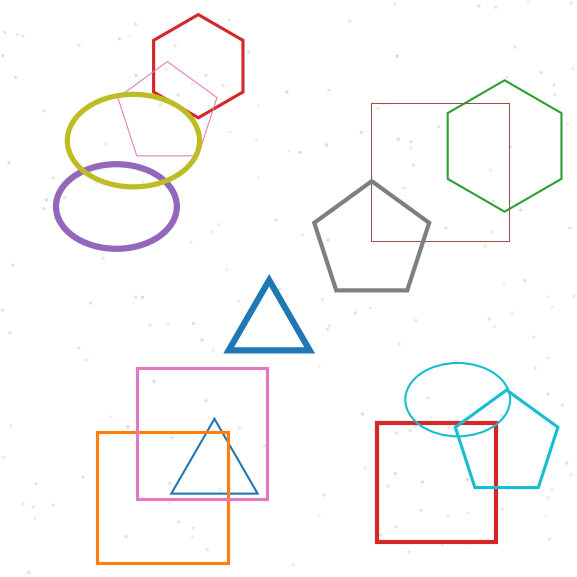[{"shape": "triangle", "thickness": 3, "radius": 0.41, "center": [0.466, 0.433]}, {"shape": "triangle", "thickness": 1, "radius": 0.43, "center": [0.371, 0.188]}, {"shape": "square", "thickness": 1.5, "radius": 0.57, "center": [0.282, 0.138]}, {"shape": "hexagon", "thickness": 1, "radius": 0.57, "center": [0.874, 0.746]}, {"shape": "hexagon", "thickness": 1.5, "radius": 0.45, "center": [0.343, 0.885]}, {"shape": "square", "thickness": 2, "radius": 0.52, "center": [0.756, 0.164]}, {"shape": "oval", "thickness": 3, "radius": 0.52, "center": [0.202, 0.642]}, {"shape": "square", "thickness": 0.5, "radius": 0.6, "center": [0.762, 0.702]}, {"shape": "pentagon", "thickness": 0.5, "radius": 0.45, "center": [0.29, 0.802]}, {"shape": "square", "thickness": 1.5, "radius": 0.56, "center": [0.349, 0.248]}, {"shape": "pentagon", "thickness": 2, "radius": 0.52, "center": [0.644, 0.581]}, {"shape": "oval", "thickness": 2.5, "radius": 0.57, "center": [0.231, 0.756]}, {"shape": "pentagon", "thickness": 1.5, "radius": 0.47, "center": [0.877, 0.23]}, {"shape": "oval", "thickness": 1, "radius": 0.45, "center": [0.793, 0.307]}]